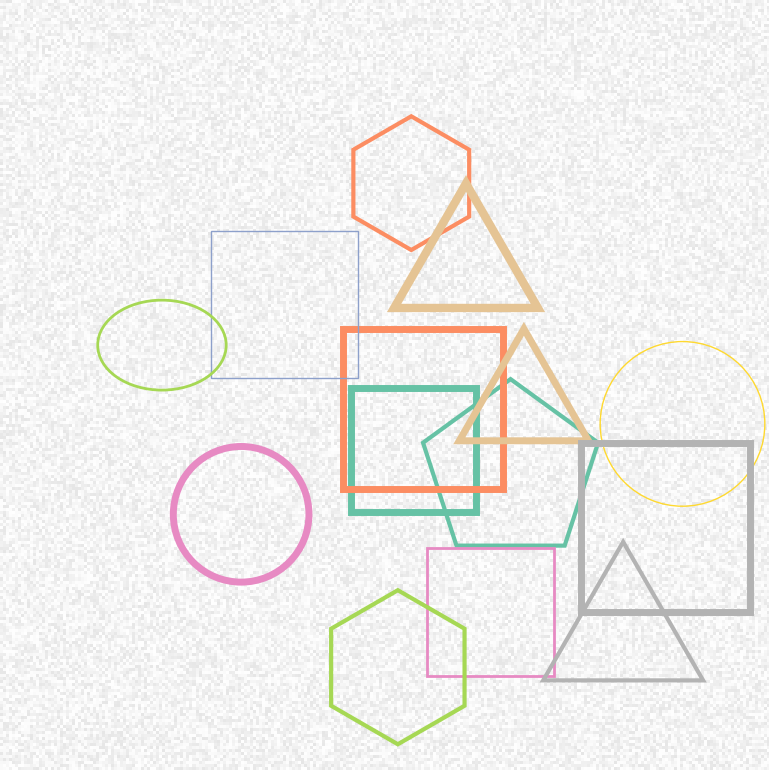[{"shape": "pentagon", "thickness": 1.5, "radius": 0.6, "center": [0.663, 0.388]}, {"shape": "square", "thickness": 2.5, "radius": 0.4, "center": [0.537, 0.416]}, {"shape": "square", "thickness": 2.5, "radius": 0.52, "center": [0.549, 0.468]}, {"shape": "hexagon", "thickness": 1.5, "radius": 0.43, "center": [0.534, 0.762]}, {"shape": "square", "thickness": 0.5, "radius": 0.48, "center": [0.37, 0.605]}, {"shape": "square", "thickness": 1, "radius": 0.41, "center": [0.637, 0.205]}, {"shape": "circle", "thickness": 2.5, "radius": 0.44, "center": [0.313, 0.332]}, {"shape": "oval", "thickness": 1, "radius": 0.42, "center": [0.21, 0.552]}, {"shape": "hexagon", "thickness": 1.5, "radius": 0.5, "center": [0.517, 0.133]}, {"shape": "circle", "thickness": 0.5, "radius": 0.53, "center": [0.886, 0.449]}, {"shape": "triangle", "thickness": 3, "radius": 0.54, "center": [0.605, 0.654]}, {"shape": "triangle", "thickness": 2.5, "radius": 0.48, "center": [0.68, 0.476]}, {"shape": "square", "thickness": 2.5, "radius": 0.55, "center": [0.864, 0.315]}, {"shape": "triangle", "thickness": 1.5, "radius": 0.6, "center": [0.809, 0.176]}]